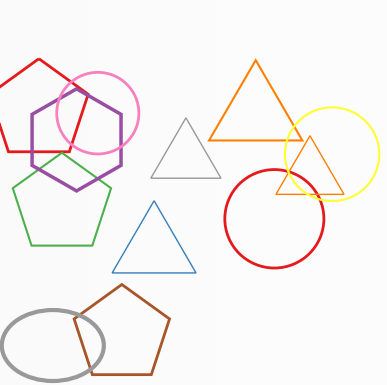[{"shape": "pentagon", "thickness": 2, "radius": 0.67, "center": [0.1, 0.714]}, {"shape": "circle", "thickness": 2, "radius": 0.64, "center": [0.708, 0.432]}, {"shape": "triangle", "thickness": 1, "radius": 0.62, "center": [0.398, 0.354]}, {"shape": "pentagon", "thickness": 1.5, "radius": 0.67, "center": [0.16, 0.47]}, {"shape": "hexagon", "thickness": 2.5, "radius": 0.66, "center": [0.198, 0.637]}, {"shape": "triangle", "thickness": 1, "radius": 0.51, "center": [0.8, 0.546]}, {"shape": "triangle", "thickness": 1.5, "radius": 0.7, "center": [0.66, 0.705]}, {"shape": "circle", "thickness": 1.5, "radius": 0.61, "center": [0.857, 0.599]}, {"shape": "pentagon", "thickness": 2, "radius": 0.65, "center": [0.314, 0.132]}, {"shape": "circle", "thickness": 2, "radius": 0.53, "center": [0.252, 0.706]}, {"shape": "oval", "thickness": 3, "radius": 0.66, "center": [0.136, 0.103]}, {"shape": "triangle", "thickness": 1, "radius": 0.52, "center": [0.48, 0.589]}]